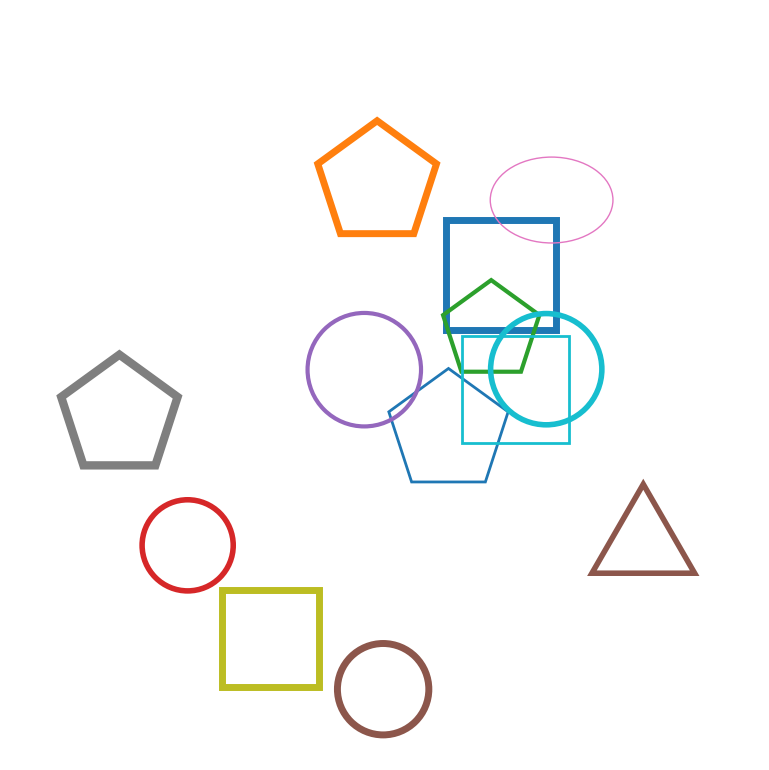[{"shape": "square", "thickness": 2.5, "radius": 0.36, "center": [0.651, 0.643]}, {"shape": "pentagon", "thickness": 1, "radius": 0.41, "center": [0.582, 0.44]}, {"shape": "pentagon", "thickness": 2.5, "radius": 0.41, "center": [0.49, 0.762]}, {"shape": "pentagon", "thickness": 1.5, "radius": 0.33, "center": [0.638, 0.57]}, {"shape": "circle", "thickness": 2, "radius": 0.3, "center": [0.244, 0.292]}, {"shape": "circle", "thickness": 1.5, "radius": 0.37, "center": [0.473, 0.52]}, {"shape": "triangle", "thickness": 2, "radius": 0.39, "center": [0.835, 0.294]}, {"shape": "circle", "thickness": 2.5, "radius": 0.3, "center": [0.498, 0.105]}, {"shape": "oval", "thickness": 0.5, "radius": 0.4, "center": [0.716, 0.74]}, {"shape": "pentagon", "thickness": 3, "radius": 0.4, "center": [0.155, 0.46]}, {"shape": "square", "thickness": 2.5, "radius": 0.31, "center": [0.351, 0.171]}, {"shape": "circle", "thickness": 2, "radius": 0.36, "center": [0.709, 0.521]}, {"shape": "square", "thickness": 1, "radius": 0.35, "center": [0.67, 0.495]}]